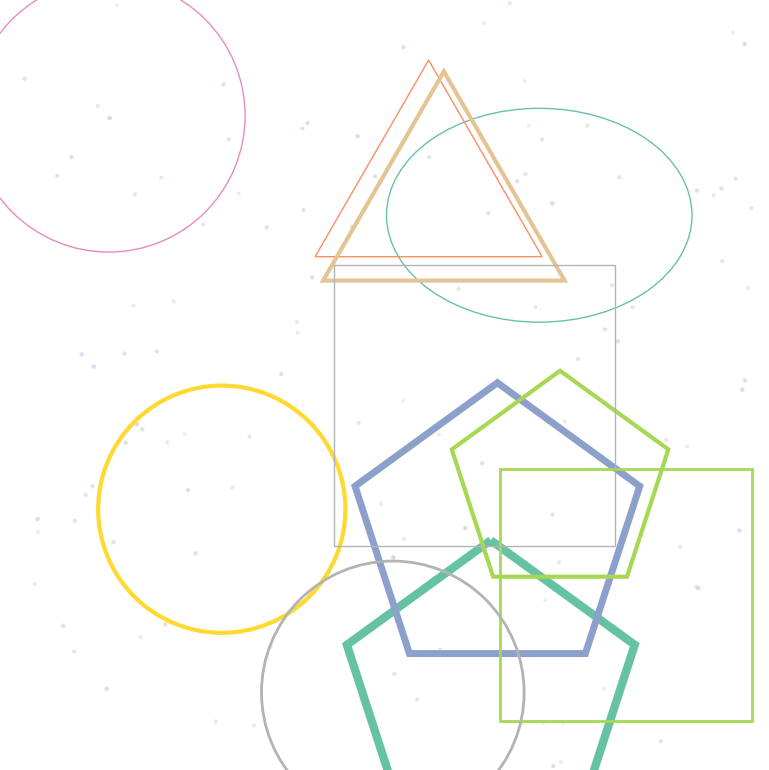[{"shape": "oval", "thickness": 0.5, "radius": 0.99, "center": [0.7, 0.72]}, {"shape": "pentagon", "thickness": 3, "radius": 0.98, "center": [0.637, 0.102]}, {"shape": "triangle", "thickness": 0.5, "radius": 0.85, "center": [0.557, 0.752]}, {"shape": "pentagon", "thickness": 2.5, "radius": 0.97, "center": [0.646, 0.308]}, {"shape": "circle", "thickness": 0.5, "radius": 0.89, "center": [0.141, 0.85]}, {"shape": "pentagon", "thickness": 1.5, "radius": 0.74, "center": [0.727, 0.371]}, {"shape": "square", "thickness": 1, "radius": 0.82, "center": [0.813, 0.228]}, {"shape": "circle", "thickness": 1.5, "radius": 0.8, "center": [0.288, 0.339]}, {"shape": "triangle", "thickness": 1.5, "radius": 0.91, "center": [0.576, 0.726]}, {"shape": "square", "thickness": 0.5, "radius": 0.91, "center": [0.616, 0.473]}, {"shape": "circle", "thickness": 1, "radius": 0.85, "center": [0.51, 0.101]}]